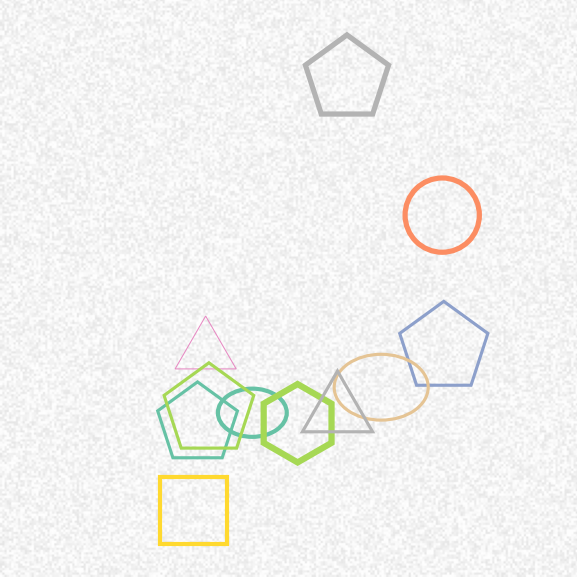[{"shape": "oval", "thickness": 2, "radius": 0.3, "center": [0.437, 0.284]}, {"shape": "pentagon", "thickness": 1.5, "radius": 0.36, "center": [0.342, 0.265]}, {"shape": "circle", "thickness": 2.5, "radius": 0.32, "center": [0.766, 0.627]}, {"shape": "pentagon", "thickness": 1.5, "radius": 0.4, "center": [0.768, 0.397]}, {"shape": "triangle", "thickness": 0.5, "radius": 0.31, "center": [0.356, 0.391]}, {"shape": "pentagon", "thickness": 1.5, "radius": 0.41, "center": [0.362, 0.289]}, {"shape": "hexagon", "thickness": 3, "radius": 0.34, "center": [0.515, 0.266]}, {"shape": "square", "thickness": 2, "radius": 0.29, "center": [0.334, 0.116]}, {"shape": "oval", "thickness": 1.5, "radius": 0.41, "center": [0.66, 0.329]}, {"shape": "triangle", "thickness": 1.5, "radius": 0.35, "center": [0.584, 0.287]}, {"shape": "pentagon", "thickness": 2.5, "radius": 0.38, "center": [0.601, 0.863]}]